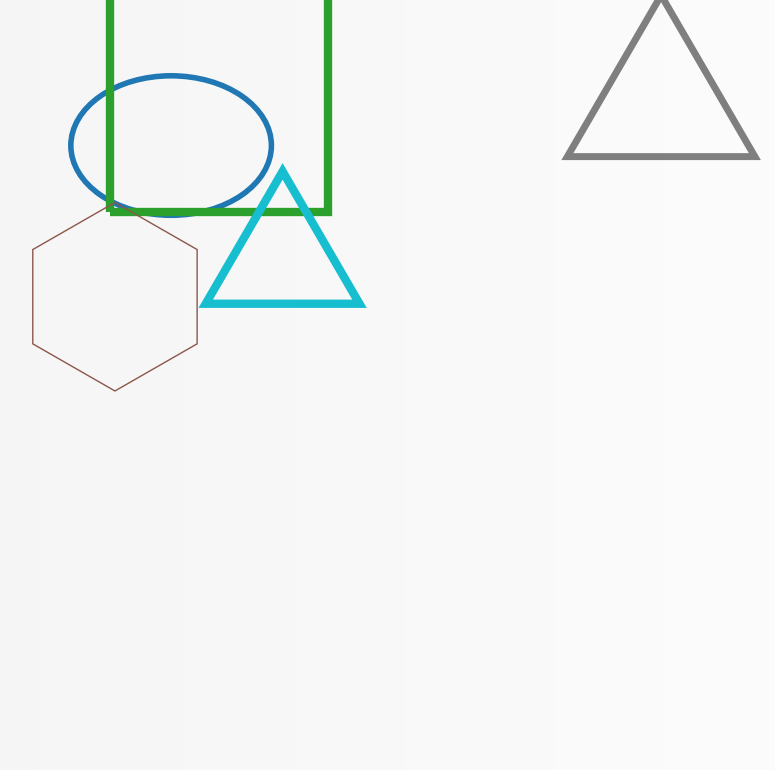[{"shape": "oval", "thickness": 2, "radius": 0.65, "center": [0.221, 0.811]}, {"shape": "square", "thickness": 3, "radius": 0.7, "center": [0.283, 0.865]}, {"shape": "hexagon", "thickness": 0.5, "radius": 0.61, "center": [0.148, 0.615]}, {"shape": "triangle", "thickness": 2.5, "radius": 0.7, "center": [0.853, 0.866]}, {"shape": "triangle", "thickness": 3, "radius": 0.57, "center": [0.365, 0.663]}]